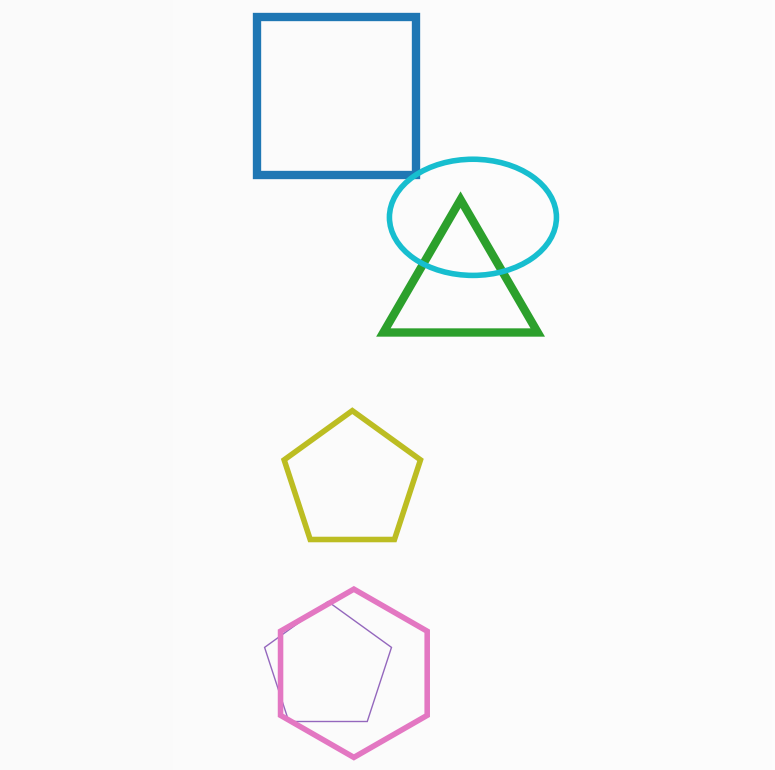[{"shape": "square", "thickness": 3, "radius": 0.51, "center": [0.434, 0.876]}, {"shape": "triangle", "thickness": 3, "radius": 0.58, "center": [0.594, 0.626]}, {"shape": "pentagon", "thickness": 0.5, "radius": 0.43, "center": [0.423, 0.133]}, {"shape": "hexagon", "thickness": 2, "radius": 0.55, "center": [0.457, 0.126]}, {"shape": "pentagon", "thickness": 2, "radius": 0.46, "center": [0.455, 0.374]}, {"shape": "oval", "thickness": 2, "radius": 0.54, "center": [0.61, 0.718]}]